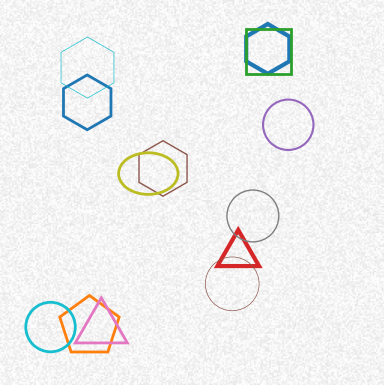[{"shape": "hexagon", "thickness": 2, "radius": 0.36, "center": [0.227, 0.734]}, {"shape": "hexagon", "thickness": 3, "radius": 0.32, "center": [0.696, 0.873]}, {"shape": "pentagon", "thickness": 2, "radius": 0.41, "center": [0.232, 0.151]}, {"shape": "square", "thickness": 2, "radius": 0.29, "center": [0.698, 0.865]}, {"shape": "triangle", "thickness": 3, "radius": 0.31, "center": [0.619, 0.34]}, {"shape": "circle", "thickness": 1.5, "radius": 0.33, "center": [0.749, 0.676]}, {"shape": "hexagon", "thickness": 1, "radius": 0.36, "center": [0.423, 0.562]}, {"shape": "circle", "thickness": 0.5, "radius": 0.35, "center": [0.603, 0.263]}, {"shape": "triangle", "thickness": 2, "radius": 0.39, "center": [0.263, 0.148]}, {"shape": "circle", "thickness": 1, "radius": 0.34, "center": [0.657, 0.439]}, {"shape": "oval", "thickness": 2, "radius": 0.39, "center": [0.385, 0.549]}, {"shape": "hexagon", "thickness": 0.5, "radius": 0.4, "center": [0.227, 0.824]}, {"shape": "circle", "thickness": 2, "radius": 0.32, "center": [0.131, 0.15]}]